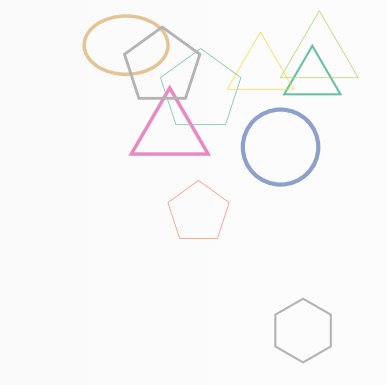[{"shape": "triangle", "thickness": 1.5, "radius": 0.42, "center": [0.806, 0.797]}, {"shape": "pentagon", "thickness": 0.5, "radius": 0.55, "center": [0.518, 0.765]}, {"shape": "pentagon", "thickness": 0.5, "radius": 0.42, "center": [0.512, 0.448]}, {"shape": "circle", "thickness": 3, "radius": 0.49, "center": [0.724, 0.618]}, {"shape": "triangle", "thickness": 2.5, "radius": 0.57, "center": [0.438, 0.657]}, {"shape": "triangle", "thickness": 0.5, "radius": 0.58, "center": [0.824, 0.856]}, {"shape": "triangle", "thickness": 0.5, "radius": 0.5, "center": [0.672, 0.818]}, {"shape": "oval", "thickness": 2.5, "radius": 0.54, "center": [0.325, 0.883]}, {"shape": "pentagon", "thickness": 2, "radius": 0.51, "center": [0.419, 0.827]}, {"shape": "hexagon", "thickness": 1.5, "radius": 0.41, "center": [0.782, 0.141]}]